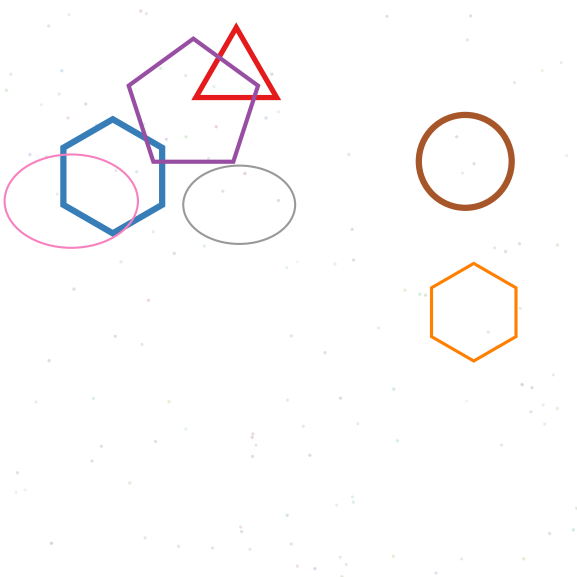[{"shape": "triangle", "thickness": 2.5, "radius": 0.4, "center": [0.409, 0.871]}, {"shape": "hexagon", "thickness": 3, "radius": 0.49, "center": [0.195, 0.694]}, {"shape": "pentagon", "thickness": 2, "radius": 0.59, "center": [0.335, 0.814]}, {"shape": "hexagon", "thickness": 1.5, "radius": 0.42, "center": [0.82, 0.459]}, {"shape": "circle", "thickness": 3, "radius": 0.4, "center": [0.806, 0.72]}, {"shape": "oval", "thickness": 1, "radius": 0.58, "center": [0.123, 0.651]}, {"shape": "oval", "thickness": 1, "radius": 0.48, "center": [0.414, 0.645]}]